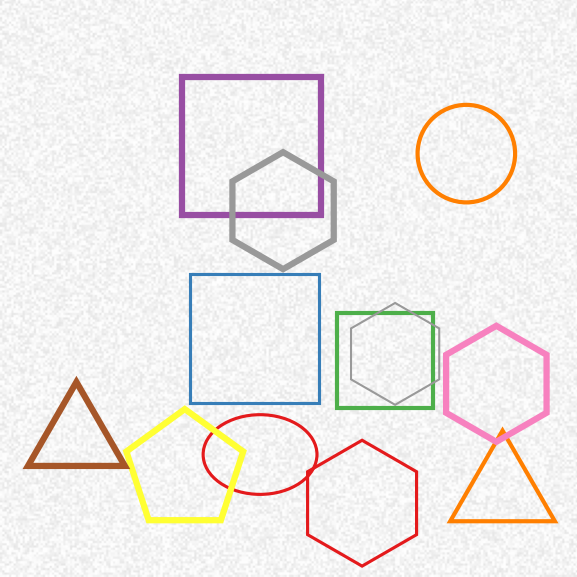[{"shape": "oval", "thickness": 1.5, "radius": 0.49, "center": [0.45, 0.212]}, {"shape": "hexagon", "thickness": 1.5, "radius": 0.54, "center": [0.627, 0.128]}, {"shape": "square", "thickness": 1.5, "radius": 0.56, "center": [0.441, 0.413]}, {"shape": "square", "thickness": 2, "radius": 0.41, "center": [0.667, 0.375]}, {"shape": "square", "thickness": 3, "radius": 0.6, "center": [0.436, 0.746]}, {"shape": "circle", "thickness": 2, "radius": 0.42, "center": [0.808, 0.733]}, {"shape": "triangle", "thickness": 2, "radius": 0.52, "center": [0.87, 0.149]}, {"shape": "pentagon", "thickness": 3, "radius": 0.53, "center": [0.32, 0.184]}, {"shape": "triangle", "thickness": 3, "radius": 0.48, "center": [0.132, 0.241]}, {"shape": "hexagon", "thickness": 3, "radius": 0.5, "center": [0.859, 0.335]}, {"shape": "hexagon", "thickness": 3, "radius": 0.51, "center": [0.49, 0.634]}, {"shape": "hexagon", "thickness": 1, "radius": 0.44, "center": [0.684, 0.386]}]